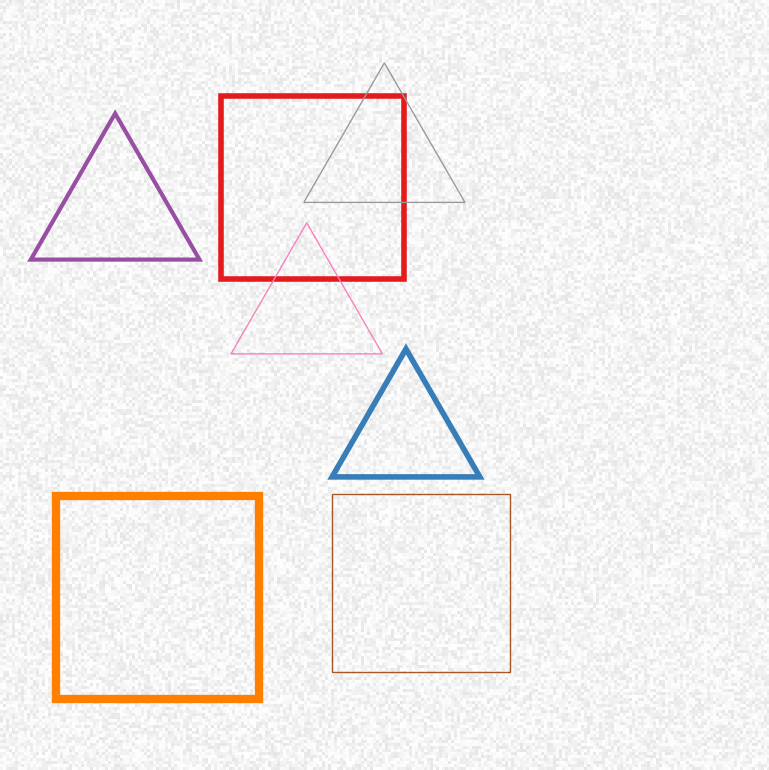[{"shape": "square", "thickness": 2, "radius": 0.59, "center": [0.406, 0.756]}, {"shape": "triangle", "thickness": 2, "radius": 0.55, "center": [0.527, 0.436]}, {"shape": "triangle", "thickness": 1.5, "radius": 0.63, "center": [0.15, 0.726]}, {"shape": "square", "thickness": 3, "radius": 0.66, "center": [0.204, 0.224]}, {"shape": "square", "thickness": 0.5, "radius": 0.58, "center": [0.547, 0.243]}, {"shape": "triangle", "thickness": 0.5, "radius": 0.57, "center": [0.398, 0.597]}, {"shape": "triangle", "thickness": 0.5, "radius": 0.6, "center": [0.499, 0.798]}]